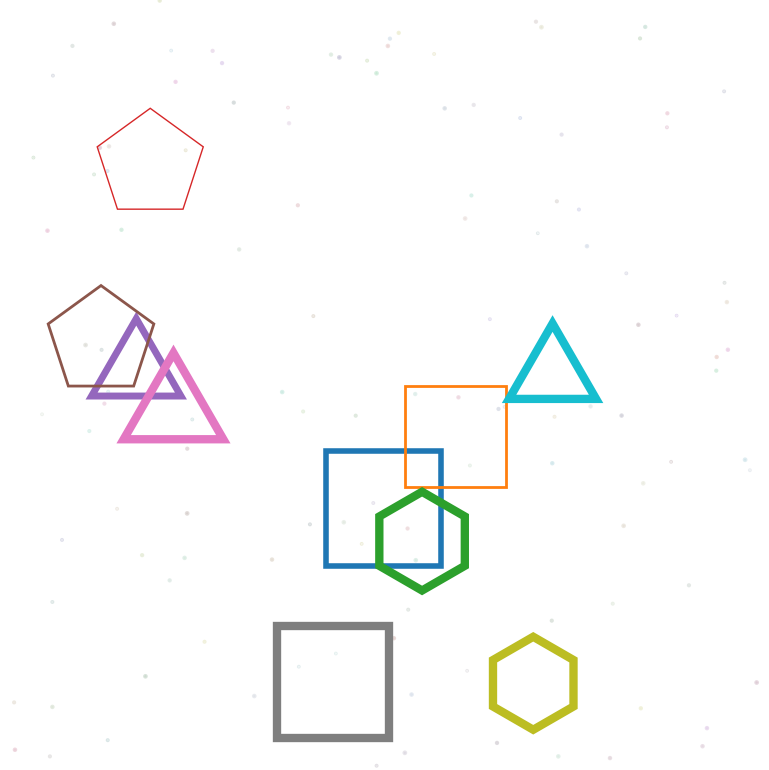[{"shape": "square", "thickness": 2, "radius": 0.37, "center": [0.499, 0.339]}, {"shape": "square", "thickness": 1, "radius": 0.33, "center": [0.592, 0.433]}, {"shape": "hexagon", "thickness": 3, "radius": 0.32, "center": [0.548, 0.297]}, {"shape": "pentagon", "thickness": 0.5, "radius": 0.36, "center": [0.195, 0.787]}, {"shape": "triangle", "thickness": 2.5, "radius": 0.33, "center": [0.177, 0.519]}, {"shape": "pentagon", "thickness": 1, "radius": 0.36, "center": [0.131, 0.557]}, {"shape": "triangle", "thickness": 3, "radius": 0.37, "center": [0.225, 0.467]}, {"shape": "square", "thickness": 3, "radius": 0.36, "center": [0.432, 0.114]}, {"shape": "hexagon", "thickness": 3, "radius": 0.3, "center": [0.693, 0.113]}, {"shape": "triangle", "thickness": 3, "radius": 0.33, "center": [0.718, 0.515]}]